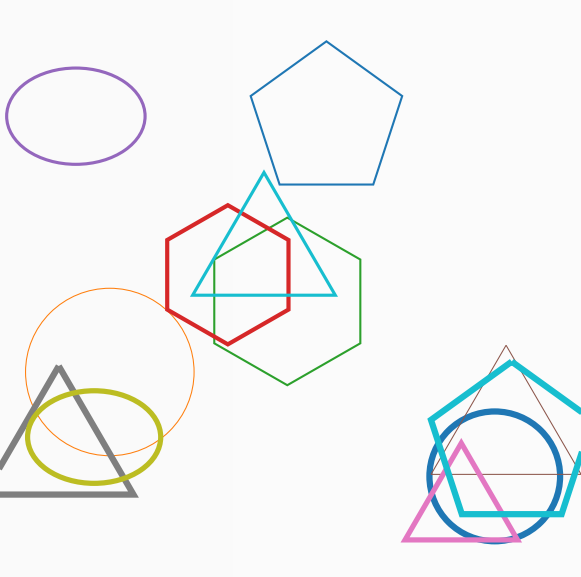[{"shape": "pentagon", "thickness": 1, "radius": 0.69, "center": [0.562, 0.79]}, {"shape": "circle", "thickness": 3, "radius": 0.56, "center": [0.851, 0.174]}, {"shape": "circle", "thickness": 0.5, "radius": 0.72, "center": [0.189, 0.355]}, {"shape": "hexagon", "thickness": 1, "radius": 0.73, "center": [0.494, 0.477]}, {"shape": "hexagon", "thickness": 2, "radius": 0.6, "center": [0.392, 0.523]}, {"shape": "oval", "thickness": 1.5, "radius": 0.6, "center": [0.131, 0.798]}, {"shape": "triangle", "thickness": 0.5, "radius": 0.75, "center": [0.871, 0.252]}, {"shape": "triangle", "thickness": 2.5, "radius": 0.56, "center": [0.794, 0.12]}, {"shape": "triangle", "thickness": 3, "radius": 0.74, "center": [0.101, 0.217]}, {"shape": "oval", "thickness": 2.5, "radius": 0.57, "center": [0.162, 0.242]}, {"shape": "triangle", "thickness": 1.5, "radius": 0.71, "center": [0.454, 0.559]}, {"shape": "pentagon", "thickness": 3, "radius": 0.73, "center": [0.88, 0.227]}]